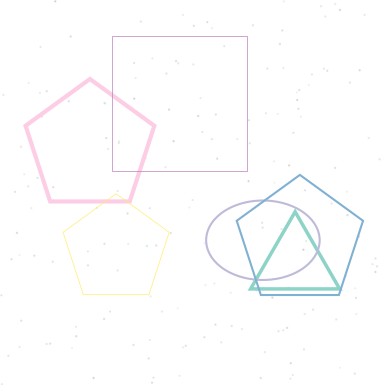[{"shape": "triangle", "thickness": 2.5, "radius": 0.67, "center": [0.767, 0.316]}, {"shape": "oval", "thickness": 1.5, "radius": 0.74, "center": [0.683, 0.376]}, {"shape": "pentagon", "thickness": 1.5, "radius": 0.86, "center": [0.779, 0.373]}, {"shape": "pentagon", "thickness": 3, "radius": 0.88, "center": [0.234, 0.619]}, {"shape": "square", "thickness": 0.5, "radius": 0.87, "center": [0.467, 0.731]}, {"shape": "pentagon", "thickness": 0.5, "radius": 0.72, "center": [0.302, 0.352]}]